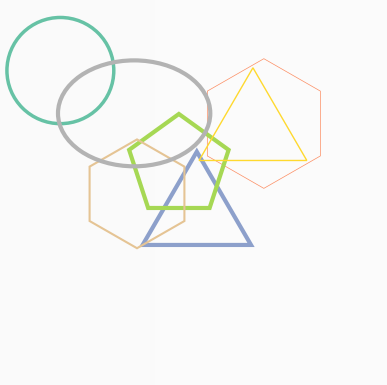[{"shape": "circle", "thickness": 2.5, "radius": 0.69, "center": [0.156, 0.817]}, {"shape": "hexagon", "thickness": 0.5, "radius": 0.84, "center": [0.681, 0.679]}, {"shape": "triangle", "thickness": 3, "radius": 0.81, "center": [0.508, 0.445]}, {"shape": "pentagon", "thickness": 3, "radius": 0.67, "center": [0.462, 0.569]}, {"shape": "triangle", "thickness": 1, "radius": 0.8, "center": [0.653, 0.663]}, {"shape": "hexagon", "thickness": 1.5, "radius": 0.71, "center": [0.354, 0.497]}, {"shape": "oval", "thickness": 3, "radius": 0.98, "center": [0.346, 0.706]}]